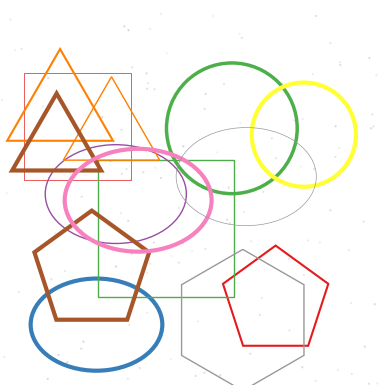[{"shape": "pentagon", "thickness": 1.5, "radius": 0.72, "center": [0.716, 0.218]}, {"shape": "square", "thickness": 0.5, "radius": 0.69, "center": [0.201, 0.672]}, {"shape": "oval", "thickness": 3, "radius": 0.85, "center": [0.251, 0.157]}, {"shape": "square", "thickness": 1, "radius": 0.89, "center": [0.431, 0.406]}, {"shape": "circle", "thickness": 2.5, "radius": 0.85, "center": [0.602, 0.667]}, {"shape": "oval", "thickness": 1, "radius": 0.92, "center": [0.301, 0.496]}, {"shape": "triangle", "thickness": 1.5, "radius": 0.79, "center": [0.156, 0.714]}, {"shape": "triangle", "thickness": 1, "radius": 0.72, "center": [0.29, 0.656]}, {"shape": "circle", "thickness": 3, "radius": 0.68, "center": [0.789, 0.65]}, {"shape": "triangle", "thickness": 3, "radius": 0.67, "center": [0.147, 0.624]}, {"shape": "pentagon", "thickness": 3, "radius": 0.78, "center": [0.238, 0.296]}, {"shape": "oval", "thickness": 3, "radius": 0.95, "center": [0.359, 0.48]}, {"shape": "oval", "thickness": 0.5, "radius": 0.91, "center": [0.64, 0.541]}, {"shape": "hexagon", "thickness": 1, "radius": 0.92, "center": [0.631, 0.169]}]